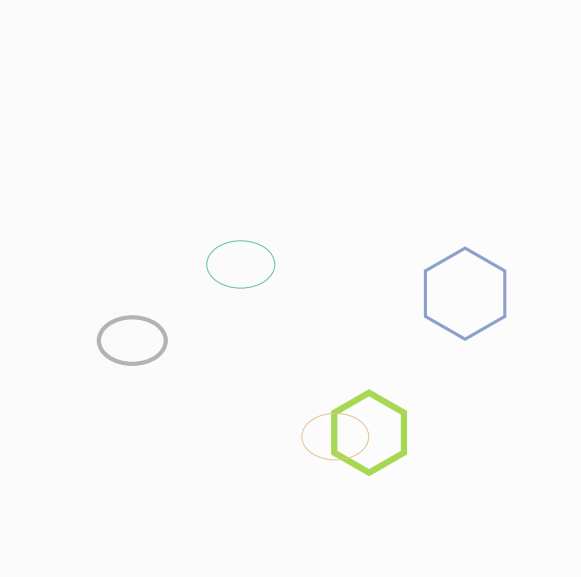[{"shape": "oval", "thickness": 0.5, "radius": 0.29, "center": [0.414, 0.541]}, {"shape": "hexagon", "thickness": 1.5, "radius": 0.39, "center": [0.8, 0.491]}, {"shape": "hexagon", "thickness": 3, "radius": 0.35, "center": [0.635, 0.25]}, {"shape": "oval", "thickness": 0.5, "radius": 0.29, "center": [0.577, 0.243]}, {"shape": "oval", "thickness": 2, "radius": 0.29, "center": [0.228, 0.409]}]